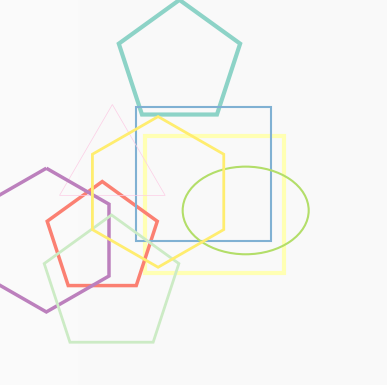[{"shape": "pentagon", "thickness": 3, "radius": 0.82, "center": [0.463, 0.836]}, {"shape": "square", "thickness": 3, "radius": 0.89, "center": [0.553, 0.468]}, {"shape": "pentagon", "thickness": 2.5, "radius": 0.75, "center": [0.264, 0.379]}, {"shape": "square", "thickness": 1.5, "radius": 0.87, "center": [0.525, 0.549]}, {"shape": "oval", "thickness": 1.5, "radius": 0.81, "center": [0.634, 0.453]}, {"shape": "triangle", "thickness": 0.5, "radius": 0.79, "center": [0.29, 0.571]}, {"shape": "hexagon", "thickness": 2.5, "radius": 0.93, "center": [0.12, 0.376]}, {"shape": "pentagon", "thickness": 2, "radius": 0.91, "center": [0.288, 0.259]}, {"shape": "hexagon", "thickness": 2, "radius": 0.98, "center": [0.408, 0.502]}]